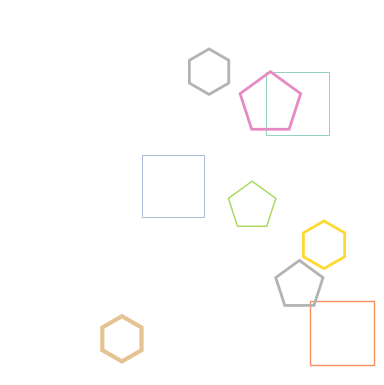[{"shape": "square", "thickness": 0.5, "radius": 0.41, "center": [0.774, 0.731]}, {"shape": "square", "thickness": 1, "radius": 0.42, "center": [0.889, 0.135]}, {"shape": "square", "thickness": 0.5, "radius": 0.4, "center": [0.45, 0.518]}, {"shape": "pentagon", "thickness": 2, "radius": 0.41, "center": [0.702, 0.731]}, {"shape": "pentagon", "thickness": 1, "radius": 0.32, "center": [0.655, 0.465]}, {"shape": "hexagon", "thickness": 2, "radius": 0.31, "center": [0.842, 0.364]}, {"shape": "hexagon", "thickness": 3, "radius": 0.29, "center": [0.317, 0.12]}, {"shape": "hexagon", "thickness": 2, "radius": 0.3, "center": [0.543, 0.814]}, {"shape": "pentagon", "thickness": 2, "radius": 0.32, "center": [0.778, 0.259]}]